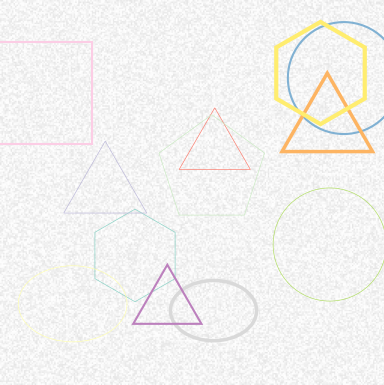[{"shape": "hexagon", "thickness": 0.5, "radius": 0.6, "center": [0.351, 0.336]}, {"shape": "oval", "thickness": 0.5, "radius": 0.71, "center": [0.189, 0.211]}, {"shape": "triangle", "thickness": 0.5, "radius": 0.62, "center": [0.273, 0.509]}, {"shape": "triangle", "thickness": 0.5, "radius": 0.53, "center": [0.558, 0.613]}, {"shape": "circle", "thickness": 1.5, "radius": 0.73, "center": [0.893, 0.797]}, {"shape": "triangle", "thickness": 2.5, "radius": 0.68, "center": [0.85, 0.674]}, {"shape": "circle", "thickness": 0.5, "radius": 0.73, "center": [0.856, 0.365]}, {"shape": "square", "thickness": 1.5, "radius": 0.66, "center": [0.108, 0.758]}, {"shape": "oval", "thickness": 2.5, "radius": 0.56, "center": [0.555, 0.193]}, {"shape": "triangle", "thickness": 1.5, "radius": 0.51, "center": [0.435, 0.21]}, {"shape": "pentagon", "thickness": 0.5, "radius": 0.72, "center": [0.55, 0.558]}, {"shape": "hexagon", "thickness": 3, "radius": 0.66, "center": [0.832, 0.81]}]